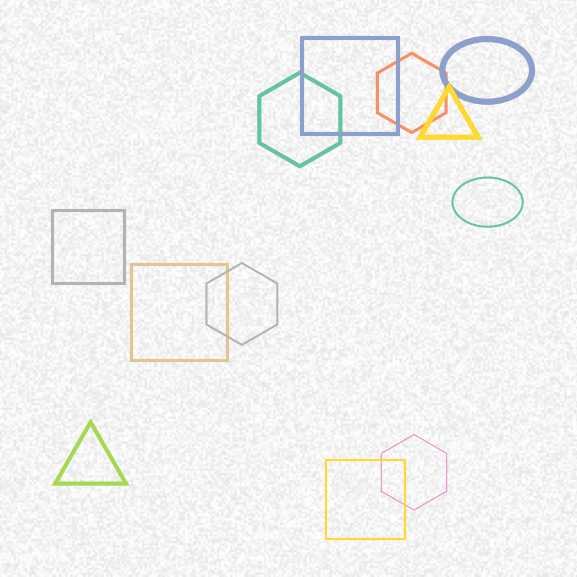[{"shape": "hexagon", "thickness": 2, "radius": 0.41, "center": [0.519, 0.792]}, {"shape": "oval", "thickness": 1, "radius": 0.3, "center": [0.844, 0.649]}, {"shape": "hexagon", "thickness": 1.5, "radius": 0.34, "center": [0.713, 0.838]}, {"shape": "square", "thickness": 2, "radius": 0.42, "center": [0.605, 0.85]}, {"shape": "oval", "thickness": 3, "radius": 0.39, "center": [0.844, 0.877]}, {"shape": "hexagon", "thickness": 0.5, "radius": 0.33, "center": [0.717, 0.181]}, {"shape": "triangle", "thickness": 2, "radius": 0.35, "center": [0.157, 0.197]}, {"shape": "square", "thickness": 1, "radius": 0.34, "center": [0.633, 0.134]}, {"shape": "triangle", "thickness": 2.5, "radius": 0.29, "center": [0.778, 0.791]}, {"shape": "square", "thickness": 1.5, "radius": 0.42, "center": [0.31, 0.458]}, {"shape": "hexagon", "thickness": 1, "radius": 0.35, "center": [0.419, 0.473]}, {"shape": "square", "thickness": 1.5, "radius": 0.31, "center": [0.152, 0.572]}]